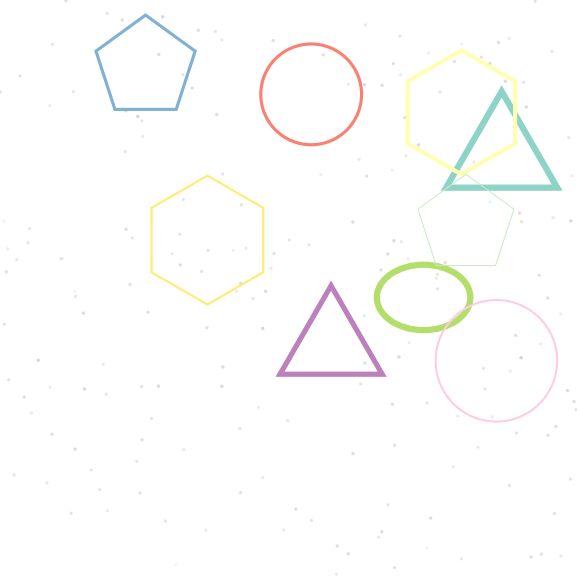[{"shape": "triangle", "thickness": 3, "radius": 0.56, "center": [0.869, 0.73]}, {"shape": "hexagon", "thickness": 2, "radius": 0.54, "center": [0.799, 0.805]}, {"shape": "circle", "thickness": 1.5, "radius": 0.44, "center": [0.539, 0.836]}, {"shape": "pentagon", "thickness": 1.5, "radius": 0.45, "center": [0.252, 0.883]}, {"shape": "oval", "thickness": 3, "radius": 0.4, "center": [0.733, 0.484]}, {"shape": "circle", "thickness": 1, "radius": 0.53, "center": [0.86, 0.374]}, {"shape": "triangle", "thickness": 2.5, "radius": 0.51, "center": [0.573, 0.402]}, {"shape": "pentagon", "thickness": 0.5, "radius": 0.44, "center": [0.807, 0.61]}, {"shape": "hexagon", "thickness": 1, "radius": 0.56, "center": [0.359, 0.583]}]